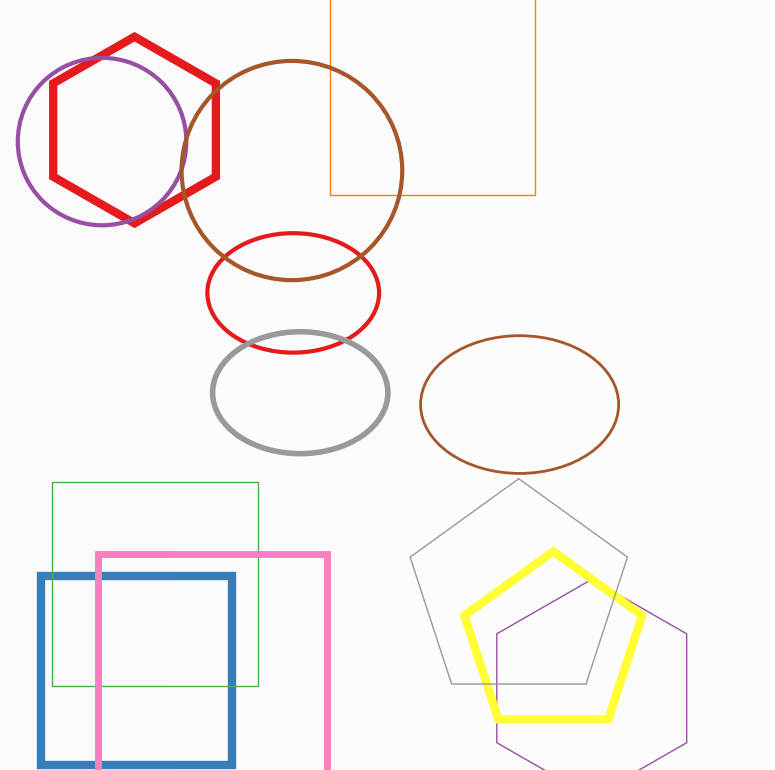[{"shape": "oval", "thickness": 1.5, "radius": 0.55, "center": [0.378, 0.62]}, {"shape": "hexagon", "thickness": 3, "radius": 0.61, "center": [0.174, 0.831]}, {"shape": "square", "thickness": 3, "radius": 0.62, "center": [0.176, 0.129]}, {"shape": "square", "thickness": 0.5, "radius": 0.66, "center": [0.199, 0.241]}, {"shape": "circle", "thickness": 1.5, "radius": 0.54, "center": [0.132, 0.816]}, {"shape": "hexagon", "thickness": 0.5, "radius": 0.71, "center": [0.764, 0.106]}, {"shape": "square", "thickness": 0.5, "radius": 0.66, "center": [0.558, 0.879]}, {"shape": "pentagon", "thickness": 3, "radius": 0.6, "center": [0.714, 0.163]}, {"shape": "circle", "thickness": 1.5, "radius": 0.71, "center": [0.377, 0.779]}, {"shape": "oval", "thickness": 1, "radius": 0.64, "center": [0.67, 0.475]}, {"shape": "square", "thickness": 2.5, "radius": 0.74, "center": [0.274, 0.133]}, {"shape": "oval", "thickness": 2, "radius": 0.57, "center": [0.387, 0.49]}, {"shape": "pentagon", "thickness": 0.5, "radius": 0.74, "center": [0.669, 0.231]}]